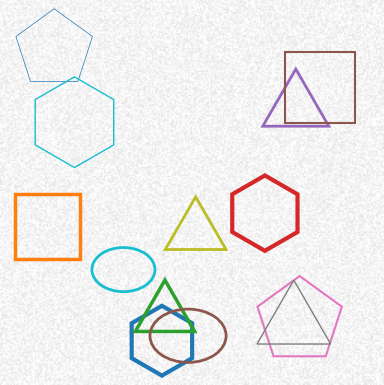[{"shape": "hexagon", "thickness": 3, "radius": 0.45, "center": [0.421, 0.115]}, {"shape": "pentagon", "thickness": 0.5, "radius": 0.52, "center": [0.141, 0.873]}, {"shape": "square", "thickness": 2.5, "radius": 0.42, "center": [0.123, 0.411]}, {"shape": "triangle", "thickness": 2.5, "radius": 0.44, "center": [0.428, 0.184]}, {"shape": "hexagon", "thickness": 3, "radius": 0.49, "center": [0.688, 0.446]}, {"shape": "triangle", "thickness": 2, "radius": 0.49, "center": [0.768, 0.722]}, {"shape": "oval", "thickness": 2, "radius": 0.49, "center": [0.488, 0.128]}, {"shape": "square", "thickness": 1.5, "radius": 0.46, "center": [0.831, 0.773]}, {"shape": "pentagon", "thickness": 1.5, "radius": 0.58, "center": [0.778, 0.168]}, {"shape": "triangle", "thickness": 1, "radius": 0.55, "center": [0.763, 0.162]}, {"shape": "triangle", "thickness": 2, "radius": 0.46, "center": [0.508, 0.398]}, {"shape": "oval", "thickness": 2, "radius": 0.41, "center": [0.321, 0.3]}, {"shape": "hexagon", "thickness": 1, "radius": 0.59, "center": [0.193, 0.683]}]